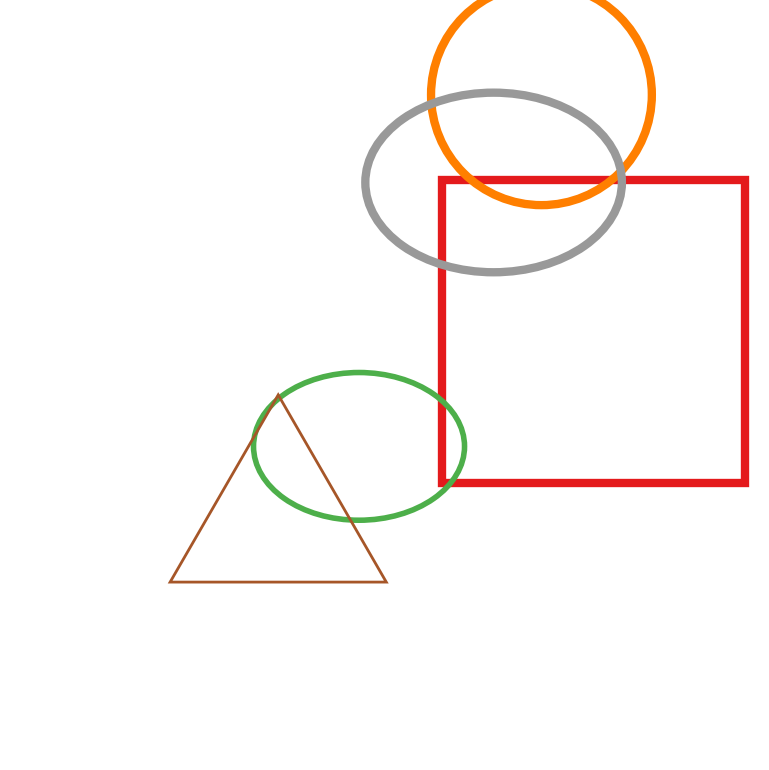[{"shape": "square", "thickness": 3, "radius": 0.98, "center": [0.771, 0.57]}, {"shape": "oval", "thickness": 2, "radius": 0.69, "center": [0.466, 0.42]}, {"shape": "circle", "thickness": 3, "radius": 0.72, "center": [0.703, 0.877]}, {"shape": "triangle", "thickness": 1, "radius": 0.81, "center": [0.361, 0.325]}, {"shape": "oval", "thickness": 3, "radius": 0.83, "center": [0.641, 0.763]}]